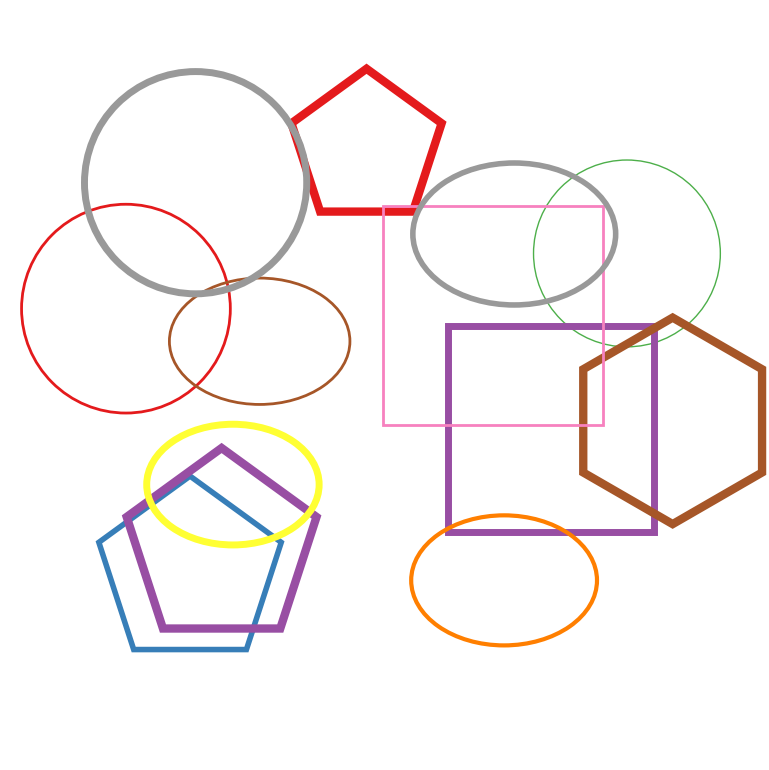[{"shape": "pentagon", "thickness": 3, "radius": 0.51, "center": [0.476, 0.808]}, {"shape": "circle", "thickness": 1, "radius": 0.68, "center": [0.164, 0.599]}, {"shape": "pentagon", "thickness": 2, "radius": 0.62, "center": [0.247, 0.257]}, {"shape": "circle", "thickness": 0.5, "radius": 0.61, "center": [0.814, 0.671]}, {"shape": "square", "thickness": 2.5, "radius": 0.67, "center": [0.715, 0.442]}, {"shape": "pentagon", "thickness": 3, "radius": 0.65, "center": [0.288, 0.289]}, {"shape": "oval", "thickness": 1.5, "radius": 0.6, "center": [0.655, 0.246]}, {"shape": "oval", "thickness": 2.5, "radius": 0.56, "center": [0.302, 0.371]}, {"shape": "hexagon", "thickness": 3, "radius": 0.67, "center": [0.874, 0.453]}, {"shape": "oval", "thickness": 1, "radius": 0.59, "center": [0.337, 0.557]}, {"shape": "square", "thickness": 1, "radius": 0.71, "center": [0.64, 0.59]}, {"shape": "circle", "thickness": 2.5, "radius": 0.72, "center": [0.254, 0.763]}, {"shape": "oval", "thickness": 2, "radius": 0.66, "center": [0.668, 0.696]}]